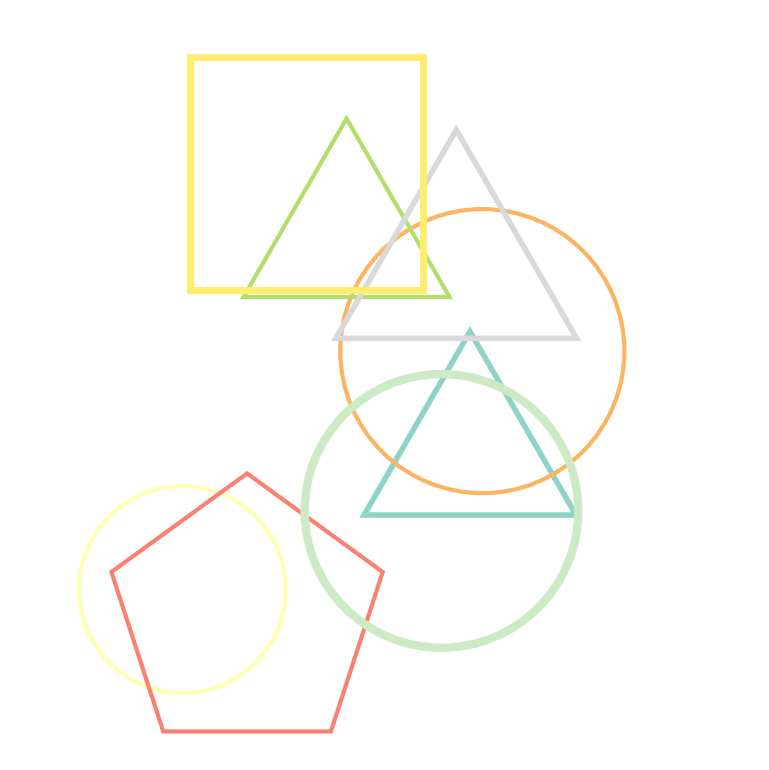[{"shape": "triangle", "thickness": 2, "radius": 0.79, "center": [0.61, 0.411]}, {"shape": "circle", "thickness": 1.5, "radius": 0.67, "center": [0.237, 0.234]}, {"shape": "pentagon", "thickness": 1.5, "radius": 0.93, "center": [0.321, 0.2]}, {"shape": "circle", "thickness": 1.5, "radius": 0.92, "center": [0.626, 0.544]}, {"shape": "triangle", "thickness": 1.5, "radius": 0.77, "center": [0.45, 0.692]}, {"shape": "triangle", "thickness": 2, "radius": 0.9, "center": [0.593, 0.651]}, {"shape": "circle", "thickness": 3, "radius": 0.89, "center": [0.573, 0.336]}, {"shape": "square", "thickness": 2.5, "radius": 0.76, "center": [0.398, 0.774]}]